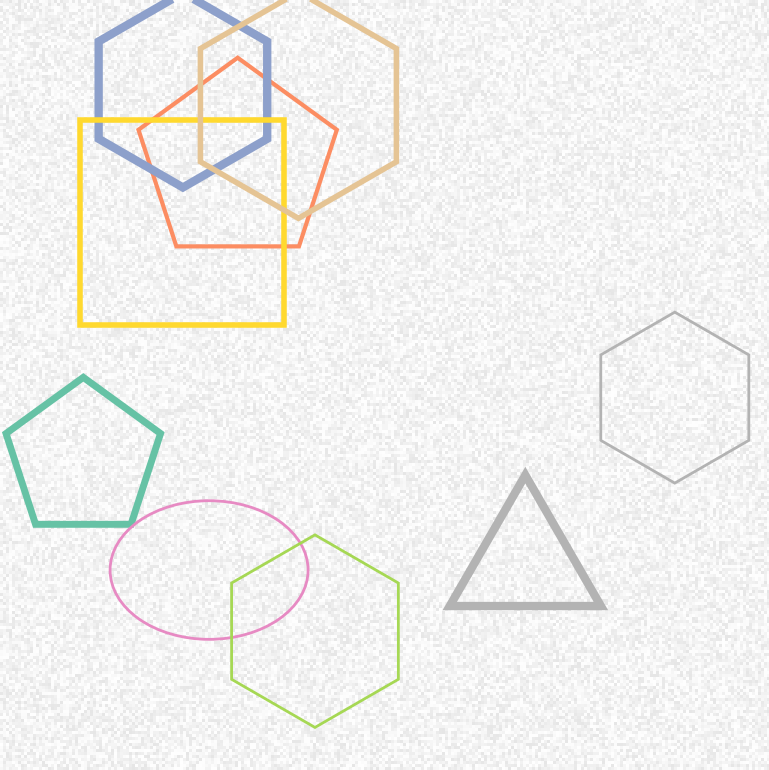[{"shape": "pentagon", "thickness": 2.5, "radius": 0.53, "center": [0.108, 0.404]}, {"shape": "pentagon", "thickness": 1.5, "radius": 0.68, "center": [0.309, 0.79]}, {"shape": "hexagon", "thickness": 3, "radius": 0.63, "center": [0.238, 0.883]}, {"shape": "oval", "thickness": 1, "radius": 0.64, "center": [0.272, 0.26]}, {"shape": "hexagon", "thickness": 1, "radius": 0.63, "center": [0.409, 0.18]}, {"shape": "square", "thickness": 2, "radius": 0.66, "center": [0.237, 0.711]}, {"shape": "hexagon", "thickness": 2, "radius": 0.73, "center": [0.388, 0.863]}, {"shape": "hexagon", "thickness": 1, "radius": 0.55, "center": [0.876, 0.484]}, {"shape": "triangle", "thickness": 3, "radius": 0.57, "center": [0.682, 0.27]}]